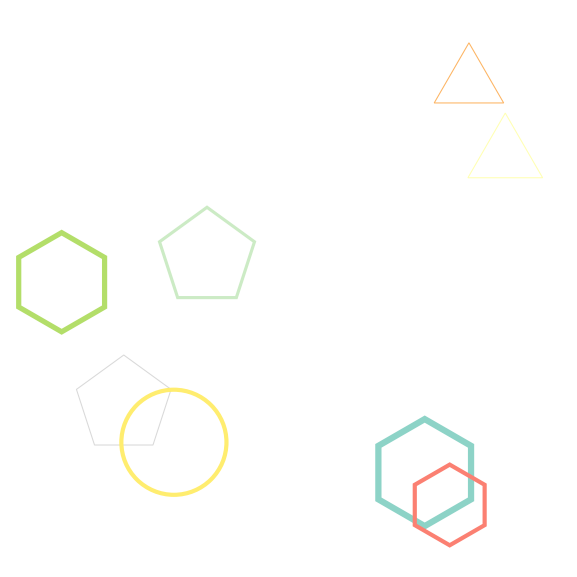[{"shape": "hexagon", "thickness": 3, "radius": 0.46, "center": [0.735, 0.181]}, {"shape": "triangle", "thickness": 0.5, "radius": 0.37, "center": [0.875, 0.729]}, {"shape": "hexagon", "thickness": 2, "radius": 0.35, "center": [0.779, 0.125]}, {"shape": "triangle", "thickness": 0.5, "radius": 0.35, "center": [0.812, 0.856]}, {"shape": "hexagon", "thickness": 2.5, "radius": 0.43, "center": [0.107, 0.51]}, {"shape": "pentagon", "thickness": 0.5, "radius": 0.43, "center": [0.214, 0.298]}, {"shape": "pentagon", "thickness": 1.5, "radius": 0.43, "center": [0.358, 0.554]}, {"shape": "circle", "thickness": 2, "radius": 0.46, "center": [0.301, 0.233]}]